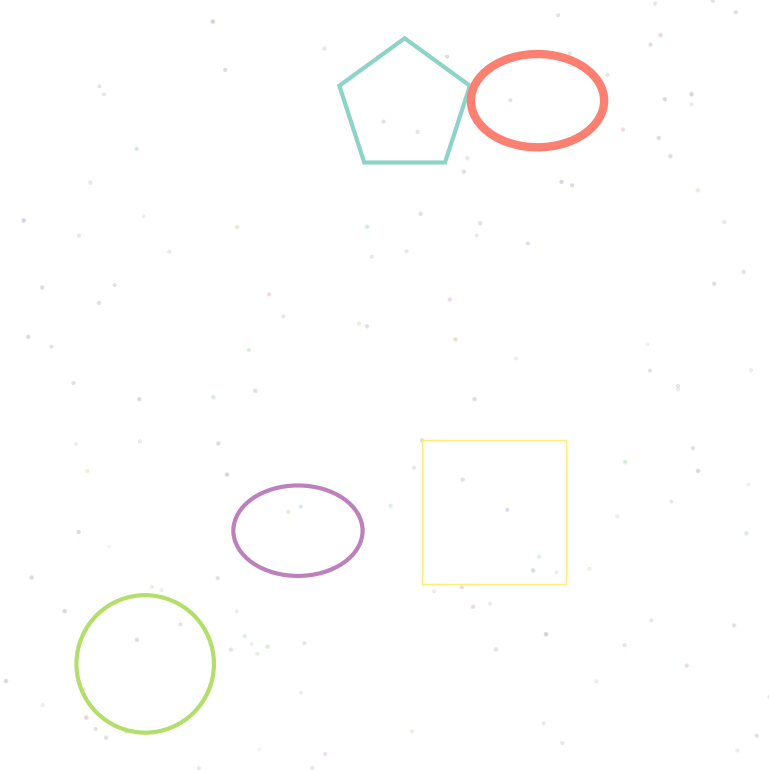[{"shape": "pentagon", "thickness": 1.5, "radius": 0.45, "center": [0.525, 0.861]}, {"shape": "oval", "thickness": 3, "radius": 0.43, "center": [0.698, 0.869]}, {"shape": "circle", "thickness": 1.5, "radius": 0.45, "center": [0.189, 0.138]}, {"shape": "oval", "thickness": 1.5, "radius": 0.42, "center": [0.387, 0.311]}, {"shape": "square", "thickness": 0.5, "radius": 0.47, "center": [0.641, 0.335]}]